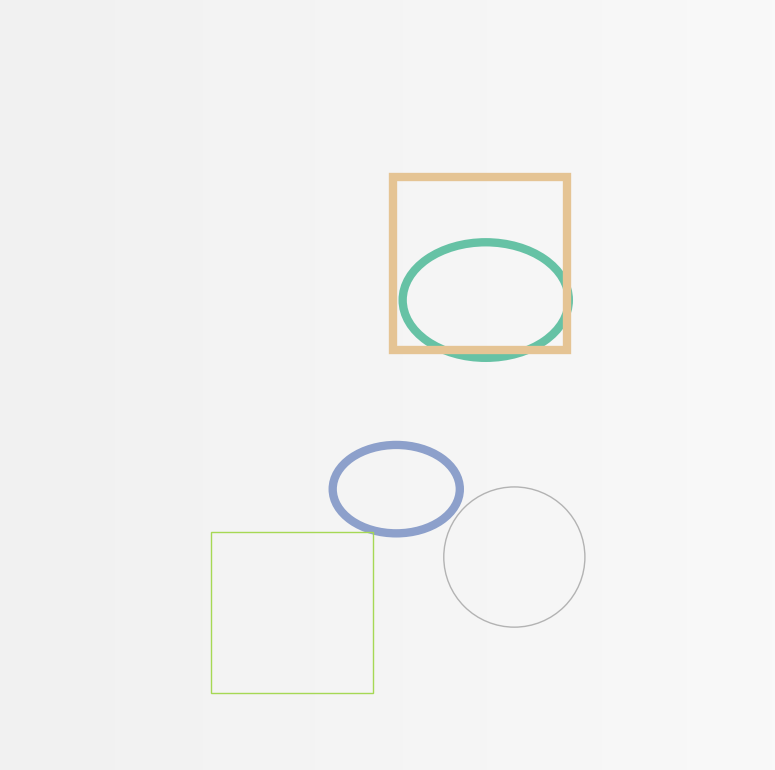[{"shape": "oval", "thickness": 3, "radius": 0.54, "center": [0.627, 0.61]}, {"shape": "oval", "thickness": 3, "radius": 0.41, "center": [0.511, 0.365]}, {"shape": "square", "thickness": 0.5, "radius": 0.52, "center": [0.376, 0.204]}, {"shape": "square", "thickness": 3, "radius": 0.56, "center": [0.619, 0.657]}, {"shape": "circle", "thickness": 0.5, "radius": 0.46, "center": [0.664, 0.277]}]